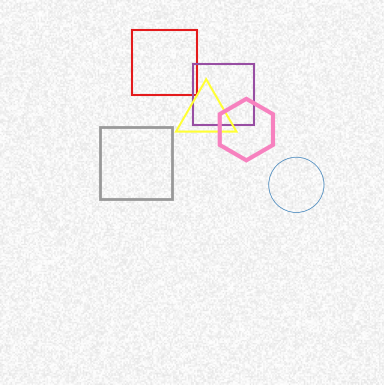[{"shape": "square", "thickness": 1.5, "radius": 0.43, "center": [0.427, 0.838]}, {"shape": "circle", "thickness": 0.5, "radius": 0.36, "center": [0.77, 0.52]}, {"shape": "square", "thickness": 1.5, "radius": 0.4, "center": [0.581, 0.755]}, {"shape": "triangle", "thickness": 1.5, "radius": 0.45, "center": [0.536, 0.704]}, {"shape": "hexagon", "thickness": 3, "radius": 0.4, "center": [0.64, 0.663]}, {"shape": "square", "thickness": 2, "radius": 0.47, "center": [0.352, 0.577]}]